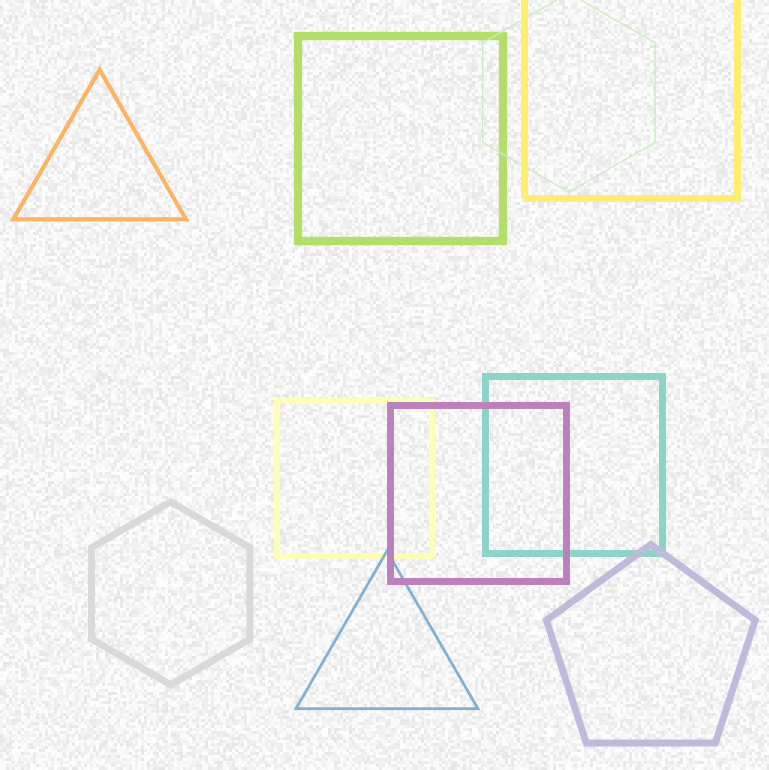[{"shape": "square", "thickness": 2.5, "radius": 0.57, "center": [0.745, 0.397]}, {"shape": "square", "thickness": 2, "radius": 0.5, "center": [0.461, 0.378]}, {"shape": "pentagon", "thickness": 2.5, "radius": 0.71, "center": [0.845, 0.15]}, {"shape": "triangle", "thickness": 1, "radius": 0.68, "center": [0.502, 0.148]}, {"shape": "triangle", "thickness": 1.5, "radius": 0.65, "center": [0.129, 0.78]}, {"shape": "square", "thickness": 3, "radius": 0.66, "center": [0.52, 0.82]}, {"shape": "hexagon", "thickness": 2.5, "radius": 0.59, "center": [0.222, 0.229]}, {"shape": "square", "thickness": 2.5, "radius": 0.57, "center": [0.62, 0.36]}, {"shape": "hexagon", "thickness": 0.5, "radius": 0.65, "center": [0.739, 0.88]}, {"shape": "square", "thickness": 2.5, "radius": 0.69, "center": [0.819, 0.88]}]